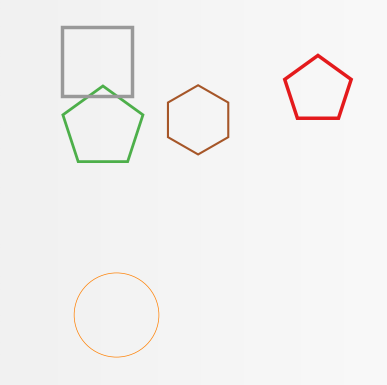[{"shape": "pentagon", "thickness": 2.5, "radius": 0.45, "center": [0.821, 0.766]}, {"shape": "pentagon", "thickness": 2, "radius": 0.54, "center": [0.266, 0.668]}, {"shape": "circle", "thickness": 0.5, "radius": 0.55, "center": [0.301, 0.182]}, {"shape": "hexagon", "thickness": 1.5, "radius": 0.45, "center": [0.511, 0.689]}, {"shape": "square", "thickness": 2.5, "radius": 0.45, "center": [0.25, 0.841]}]